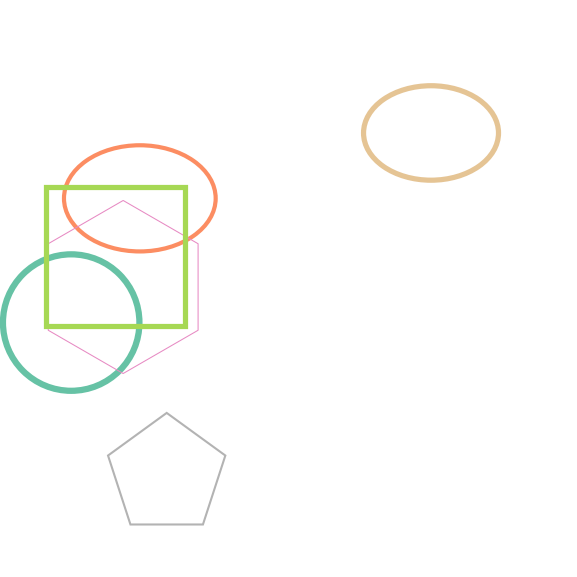[{"shape": "circle", "thickness": 3, "radius": 0.59, "center": [0.123, 0.441]}, {"shape": "oval", "thickness": 2, "radius": 0.66, "center": [0.242, 0.656]}, {"shape": "hexagon", "thickness": 0.5, "radius": 0.75, "center": [0.213, 0.502]}, {"shape": "square", "thickness": 2.5, "radius": 0.6, "center": [0.2, 0.555]}, {"shape": "oval", "thickness": 2.5, "radius": 0.58, "center": [0.746, 0.769]}, {"shape": "pentagon", "thickness": 1, "radius": 0.53, "center": [0.289, 0.177]}]